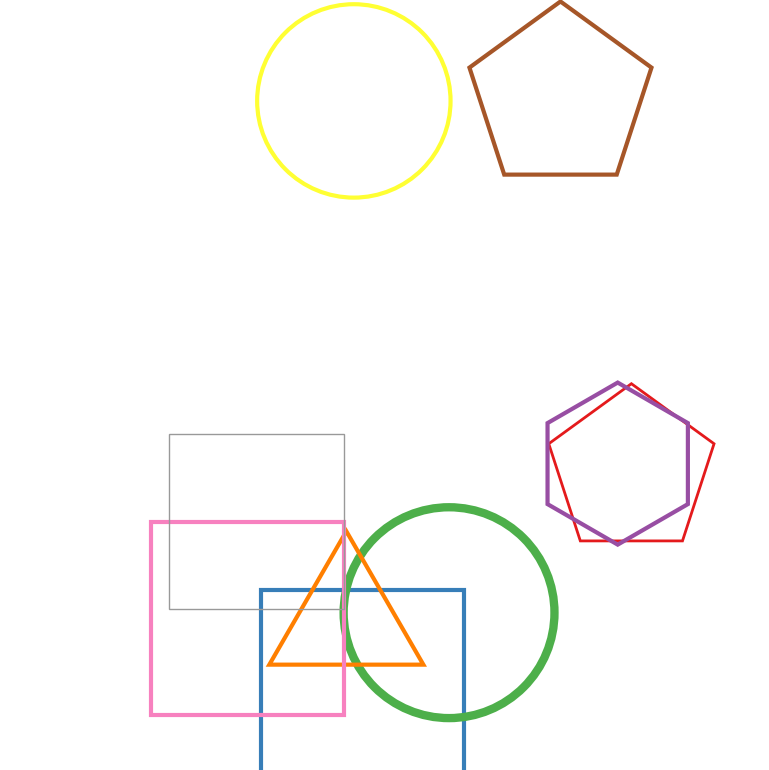[{"shape": "pentagon", "thickness": 1, "radius": 0.56, "center": [0.82, 0.389]}, {"shape": "square", "thickness": 1.5, "radius": 0.66, "center": [0.471, 0.101]}, {"shape": "circle", "thickness": 3, "radius": 0.68, "center": [0.583, 0.204]}, {"shape": "hexagon", "thickness": 1.5, "radius": 0.53, "center": [0.802, 0.398]}, {"shape": "triangle", "thickness": 1.5, "radius": 0.58, "center": [0.45, 0.195]}, {"shape": "circle", "thickness": 1.5, "radius": 0.63, "center": [0.46, 0.869]}, {"shape": "pentagon", "thickness": 1.5, "radius": 0.62, "center": [0.728, 0.874]}, {"shape": "square", "thickness": 1.5, "radius": 0.63, "center": [0.322, 0.197]}, {"shape": "square", "thickness": 0.5, "radius": 0.57, "center": [0.333, 0.323]}]